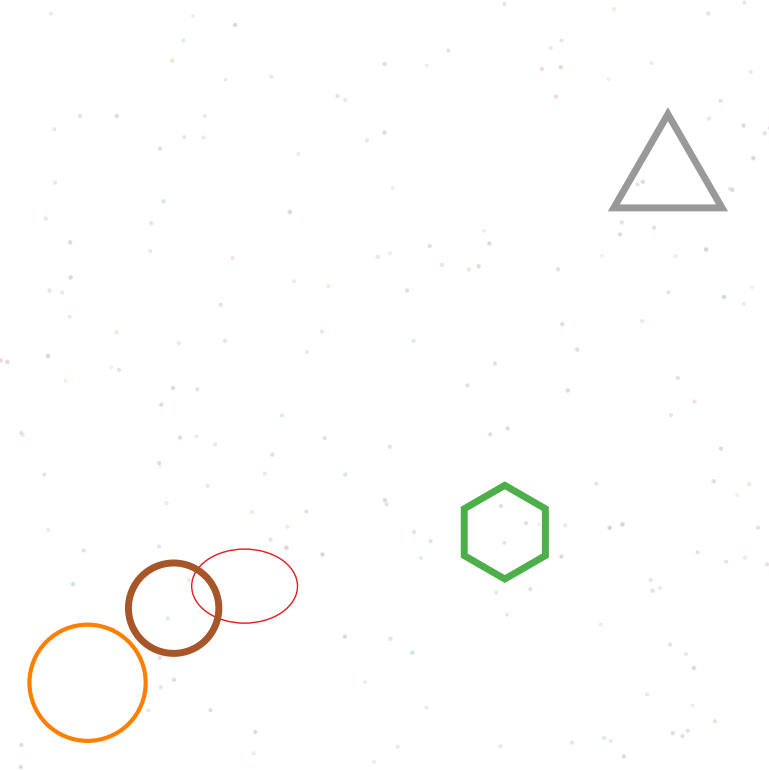[{"shape": "oval", "thickness": 0.5, "radius": 0.34, "center": [0.318, 0.239]}, {"shape": "hexagon", "thickness": 2.5, "radius": 0.3, "center": [0.656, 0.309]}, {"shape": "circle", "thickness": 1.5, "radius": 0.38, "center": [0.114, 0.113]}, {"shape": "circle", "thickness": 2.5, "radius": 0.29, "center": [0.225, 0.21]}, {"shape": "triangle", "thickness": 2.5, "radius": 0.41, "center": [0.867, 0.771]}]